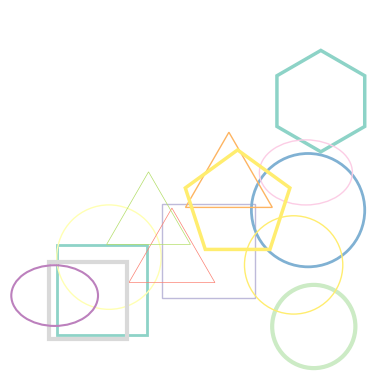[{"shape": "square", "thickness": 2, "radius": 0.58, "center": [0.265, 0.247]}, {"shape": "hexagon", "thickness": 2.5, "radius": 0.66, "center": [0.833, 0.737]}, {"shape": "circle", "thickness": 1, "radius": 0.68, "center": [0.283, 0.332]}, {"shape": "square", "thickness": 1, "radius": 0.61, "center": [0.541, 0.348]}, {"shape": "triangle", "thickness": 0.5, "radius": 0.65, "center": [0.447, 0.331]}, {"shape": "circle", "thickness": 2, "radius": 0.74, "center": [0.8, 0.454]}, {"shape": "triangle", "thickness": 1, "radius": 0.65, "center": [0.595, 0.526]}, {"shape": "triangle", "thickness": 0.5, "radius": 0.63, "center": [0.386, 0.428]}, {"shape": "oval", "thickness": 1, "radius": 0.6, "center": [0.794, 0.552]}, {"shape": "square", "thickness": 3, "radius": 0.5, "center": [0.229, 0.219]}, {"shape": "oval", "thickness": 1.5, "radius": 0.56, "center": [0.142, 0.232]}, {"shape": "circle", "thickness": 3, "radius": 0.54, "center": [0.815, 0.152]}, {"shape": "circle", "thickness": 1, "radius": 0.64, "center": [0.763, 0.312]}, {"shape": "pentagon", "thickness": 2.5, "radius": 0.71, "center": [0.617, 0.468]}]